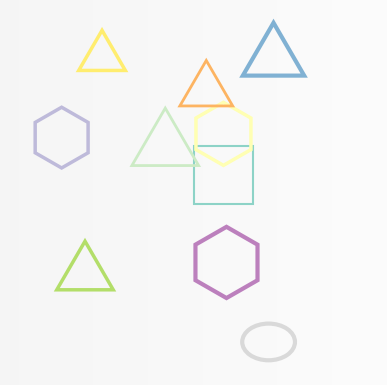[{"shape": "square", "thickness": 1.5, "radius": 0.38, "center": [0.576, 0.546]}, {"shape": "hexagon", "thickness": 2.5, "radius": 0.41, "center": [0.577, 0.652]}, {"shape": "hexagon", "thickness": 2.5, "radius": 0.39, "center": [0.159, 0.643]}, {"shape": "triangle", "thickness": 3, "radius": 0.46, "center": [0.706, 0.849]}, {"shape": "triangle", "thickness": 2, "radius": 0.39, "center": [0.532, 0.764]}, {"shape": "triangle", "thickness": 2.5, "radius": 0.42, "center": [0.219, 0.289]}, {"shape": "oval", "thickness": 3, "radius": 0.34, "center": [0.693, 0.112]}, {"shape": "hexagon", "thickness": 3, "radius": 0.46, "center": [0.584, 0.318]}, {"shape": "triangle", "thickness": 2, "radius": 0.5, "center": [0.426, 0.62]}, {"shape": "triangle", "thickness": 2.5, "radius": 0.35, "center": [0.263, 0.852]}]